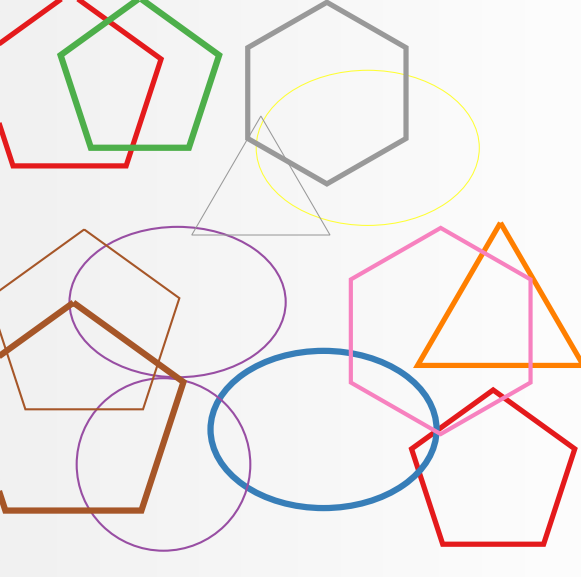[{"shape": "pentagon", "thickness": 2.5, "radius": 0.83, "center": [0.12, 0.846]}, {"shape": "pentagon", "thickness": 2.5, "radius": 0.74, "center": [0.848, 0.176]}, {"shape": "oval", "thickness": 3, "radius": 0.97, "center": [0.557, 0.255]}, {"shape": "pentagon", "thickness": 3, "radius": 0.72, "center": [0.241, 0.859]}, {"shape": "circle", "thickness": 1, "radius": 0.75, "center": [0.281, 0.195]}, {"shape": "oval", "thickness": 1, "radius": 0.93, "center": [0.306, 0.476]}, {"shape": "triangle", "thickness": 2.5, "radius": 0.82, "center": [0.861, 0.449]}, {"shape": "oval", "thickness": 0.5, "radius": 0.96, "center": [0.633, 0.743]}, {"shape": "pentagon", "thickness": 3, "radius": 1.0, "center": [0.126, 0.276]}, {"shape": "pentagon", "thickness": 1, "radius": 0.86, "center": [0.145, 0.43]}, {"shape": "hexagon", "thickness": 2, "radius": 0.89, "center": [0.758, 0.426]}, {"shape": "hexagon", "thickness": 2.5, "radius": 0.79, "center": [0.562, 0.838]}, {"shape": "triangle", "thickness": 0.5, "radius": 0.69, "center": [0.449, 0.661]}]